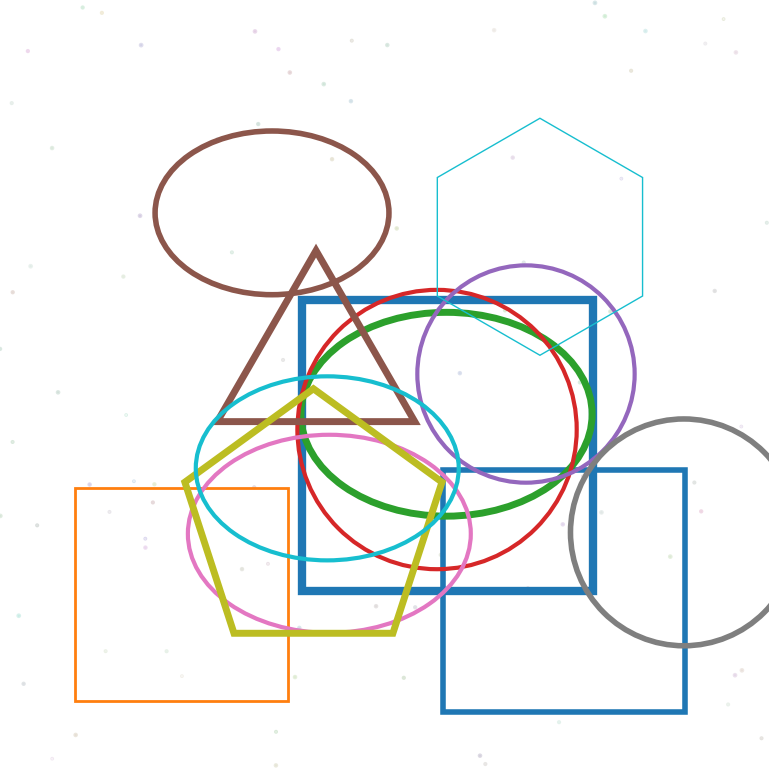[{"shape": "square", "thickness": 2, "radius": 0.79, "center": [0.733, 0.233]}, {"shape": "square", "thickness": 3, "radius": 0.95, "center": [0.582, 0.421]}, {"shape": "square", "thickness": 1, "radius": 0.69, "center": [0.236, 0.228]}, {"shape": "oval", "thickness": 2.5, "radius": 0.95, "center": [0.58, 0.462]}, {"shape": "circle", "thickness": 1.5, "radius": 0.91, "center": [0.568, 0.442]}, {"shape": "circle", "thickness": 1.5, "radius": 0.71, "center": [0.683, 0.514]}, {"shape": "oval", "thickness": 2, "radius": 0.76, "center": [0.353, 0.724]}, {"shape": "triangle", "thickness": 2.5, "radius": 0.74, "center": [0.41, 0.526]}, {"shape": "oval", "thickness": 1.5, "radius": 0.92, "center": [0.428, 0.307]}, {"shape": "circle", "thickness": 2, "radius": 0.74, "center": [0.888, 0.309]}, {"shape": "pentagon", "thickness": 2.5, "radius": 0.88, "center": [0.407, 0.32]}, {"shape": "oval", "thickness": 1.5, "radius": 0.85, "center": [0.425, 0.392]}, {"shape": "hexagon", "thickness": 0.5, "radius": 0.77, "center": [0.701, 0.693]}]